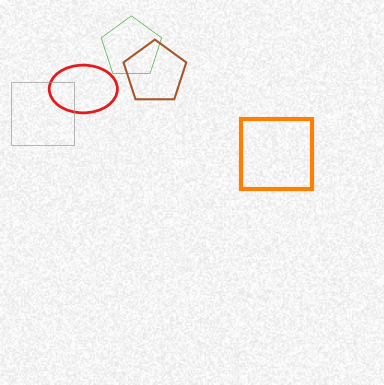[{"shape": "oval", "thickness": 2, "radius": 0.44, "center": [0.216, 0.769]}, {"shape": "pentagon", "thickness": 0.5, "radius": 0.41, "center": [0.341, 0.876]}, {"shape": "square", "thickness": 3, "radius": 0.46, "center": [0.718, 0.6]}, {"shape": "pentagon", "thickness": 1.5, "radius": 0.43, "center": [0.402, 0.811]}, {"shape": "square", "thickness": 0.5, "radius": 0.41, "center": [0.111, 0.705]}]